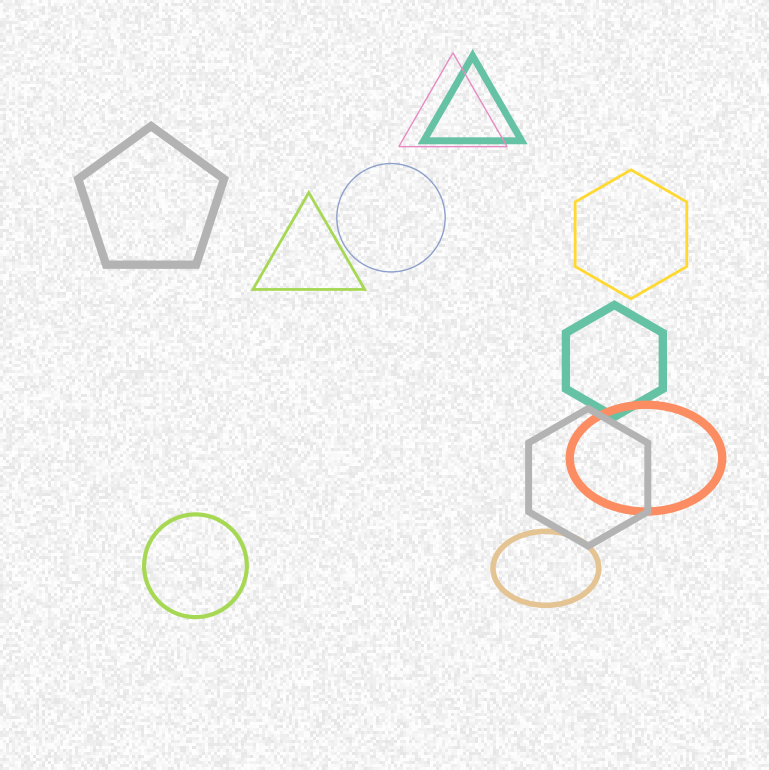[{"shape": "hexagon", "thickness": 3, "radius": 0.36, "center": [0.798, 0.531]}, {"shape": "triangle", "thickness": 2.5, "radius": 0.37, "center": [0.614, 0.854]}, {"shape": "oval", "thickness": 3, "radius": 0.5, "center": [0.839, 0.405]}, {"shape": "circle", "thickness": 0.5, "radius": 0.35, "center": [0.508, 0.717]}, {"shape": "triangle", "thickness": 0.5, "radius": 0.41, "center": [0.588, 0.85]}, {"shape": "circle", "thickness": 1.5, "radius": 0.33, "center": [0.254, 0.265]}, {"shape": "triangle", "thickness": 1, "radius": 0.42, "center": [0.401, 0.666]}, {"shape": "hexagon", "thickness": 1, "radius": 0.42, "center": [0.819, 0.696]}, {"shape": "oval", "thickness": 2, "radius": 0.34, "center": [0.709, 0.262]}, {"shape": "hexagon", "thickness": 2.5, "radius": 0.45, "center": [0.764, 0.38]}, {"shape": "pentagon", "thickness": 3, "radius": 0.5, "center": [0.196, 0.737]}]